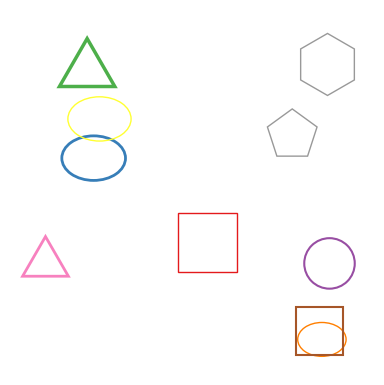[{"shape": "square", "thickness": 1, "radius": 0.38, "center": [0.539, 0.371]}, {"shape": "oval", "thickness": 2, "radius": 0.41, "center": [0.243, 0.589]}, {"shape": "triangle", "thickness": 2.5, "radius": 0.41, "center": [0.226, 0.817]}, {"shape": "circle", "thickness": 1.5, "radius": 0.33, "center": [0.856, 0.316]}, {"shape": "oval", "thickness": 1, "radius": 0.31, "center": [0.836, 0.118]}, {"shape": "oval", "thickness": 1, "radius": 0.41, "center": [0.258, 0.691]}, {"shape": "square", "thickness": 1.5, "radius": 0.31, "center": [0.83, 0.141]}, {"shape": "triangle", "thickness": 2, "radius": 0.34, "center": [0.118, 0.317]}, {"shape": "pentagon", "thickness": 1, "radius": 0.34, "center": [0.759, 0.649]}, {"shape": "hexagon", "thickness": 1, "radius": 0.4, "center": [0.851, 0.833]}]